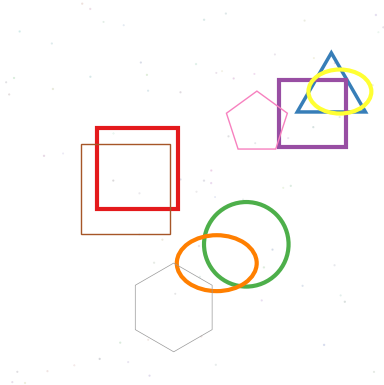[{"shape": "square", "thickness": 3, "radius": 0.52, "center": [0.357, 0.563]}, {"shape": "triangle", "thickness": 2.5, "radius": 0.51, "center": [0.861, 0.76]}, {"shape": "circle", "thickness": 3, "radius": 0.55, "center": [0.64, 0.365]}, {"shape": "square", "thickness": 3, "radius": 0.43, "center": [0.811, 0.704]}, {"shape": "oval", "thickness": 3, "radius": 0.52, "center": [0.563, 0.316]}, {"shape": "oval", "thickness": 3, "radius": 0.41, "center": [0.883, 0.762]}, {"shape": "square", "thickness": 1, "radius": 0.58, "center": [0.326, 0.509]}, {"shape": "pentagon", "thickness": 1, "radius": 0.42, "center": [0.667, 0.68]}, {"shape": "hexagon", "thickness": 0.5, "radius": 0.58, "center": [0.451, 0.201]}]